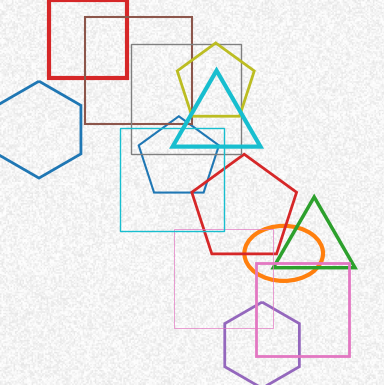[{"shape": "pentagon", "thickness": 1.5, "radius": 0.55, "center": [0.464, 0.588]}, {"shape": "hexagon", "thickness": 2, "radius": 0.63, "center": [0.101, 0.663]}, {"shape": "oval", "thickness": 3, "radius": 0.51, "center": [0.737, 0.342]}, {"shape": "triangle", "thickness": 2.5, "radius": 0.61, "center": [0.816, 0.366]}, {"shape": "square", "thickness": 3, "radius": 0.51, "center": [0.229, 0.898]}, {"shape": "pentagon", "thickness": 2, "radius": 0.72, "center": [0.634, 0.456]}, {"shape": "hexagon", "thickness": 2, "radius": 0.56, "center": [0.681, 0.104]}, {"shape": "square", "thickness": 1.5, "radius": 0.69, "center": [0.36, 0.817]}, {"shape": "square", "thickness": 0.5, "radius": 0.64, "center": [0.581, 0.277]}, {"shape": "square", "thickness": 2, "radius": 0.61, "center": [0.785, 0.196]}, {"shape": "square", "thickness": 1, "radius": 0.71, "center": [0.483, 0.743]}, {"shape": "pentagon", "thickness": 2, "radius": 0.53, "center": [0.56, 0.783]}, {"shape": "triangle", "thickness": 3, "radius": 0.66, "center": [0.562, 0.685]}, {"shape": "square", "thickness": 1, "radius": 0.67, "center": [0.447, 0.534]}]